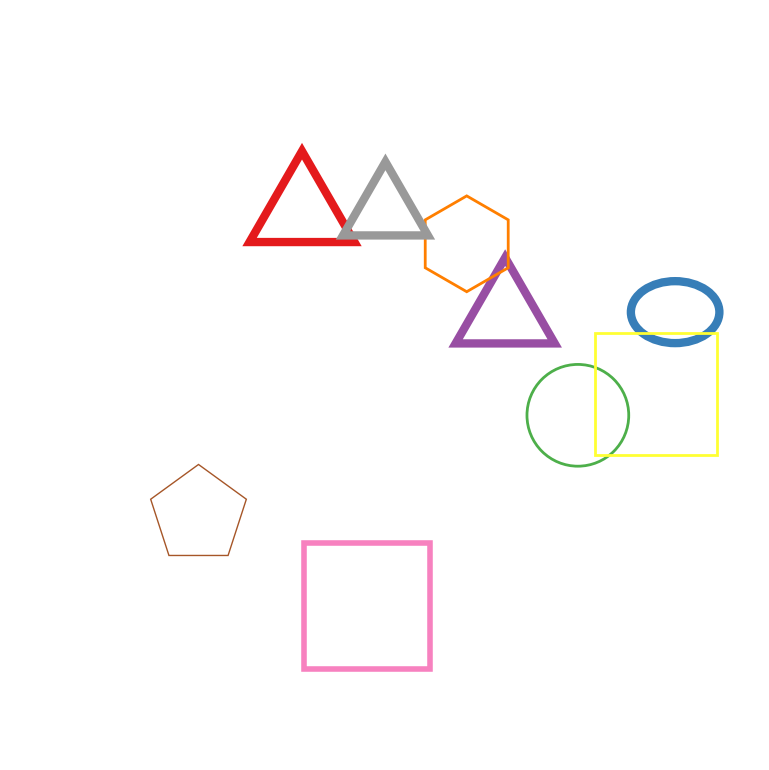[{"shape": "triangle", "thickness": 3, "radius": 0.39, "center": [0.392, 0.725]}, {"shape": "oval", "thickness": 3, "radius": 0.29, "center": [0.877, 0.595]}, {"shape": "circle", "thickness": 1, "radius": 0.33, "center": [0.75, 0.461]}, {"shape": "triangle", "thickness": 3, "radius": 0.37, "center": [0.656, 0.591]}, {"shape": "hexagon", "thickness": 1, "radius": 0.31, "center": [0.606, 0.683]}, {"shape": "square", "thickness": 1, "radius": 0.4, "center": [0.851, 0.488]}, {"shape": "pentagon", "thickness": 0.5, "radius": 0.33, "center": [0.258, 0.331]}, {"shape": "square", "thickness": 2, "radius": 0.41, "center": [0.477, 0.213]}, {"shape": "triangle", "thickness": 3, "radius": 0.32, "center": [0.501, 0.726]}]